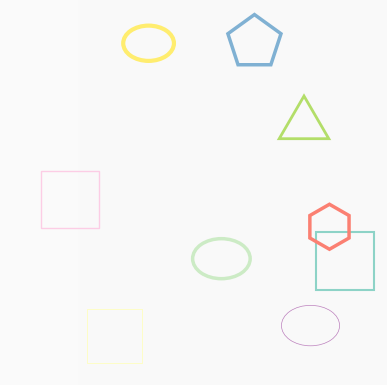[{"shape": "square", "thickness": 1.5, "radius": 0.38, "center": [0.89, 0.321]}, {"shape": "square", "thickness": 0.5, "radius": 0.35, "center": [0.295, 0.127]}, {"shape": "hexagon", "thickness": 2.5, "radius": 0.29, "center": [0.85, 0.411]}, {"shape": "pentagon", "thickness": 2.5, "radius": 0.36, "center": [0.657, 0.89]}, {"shape": "triangle", "thickness": 2, "radius": 0.37, "center": [0.785, 0.677]}, {"shape": "square", "thickness": 1, "radius": 0.37, "center": [0.181, 0.481]}, {"shape": "oval", "thickness": 0.5, "radius": 0.38, "center": [0.801, 0.154]}, {"shape": "oval", "thickness": 2.5, "radius": 0.37, "center": [0.571, 0.328]}, {"shape": "oval", "thickness": 3, "radius": 0.33, "center": [0.383, 0.888]}]